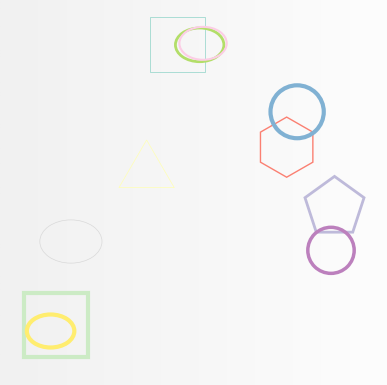[{"shape": "square", "thickness": 0.5, "radius": 0.36, "center": [0.458, 0.883]}, {"shape": "triangle", "thickness": 0.5, "radius": 0.41, "center": [0.378, 0.554]}, {"shape": "pentagon", "thickness": 2, "radius": 0.4, "center": [0.863, 0.462]}, {"shape": "hexagon", "thickness": 1, "radius": 0.39, "center": [0.74, 0.618]}, {"shape": "circle", "thickness": 3, "radius": 0.34, "center": [0.767, 0.71]}, {"shape": "oval", "thickness": 2, "radius": 0.31, "center": [0.515, 0.884]}, {"shape": "oval", "thickness": 1.5, "radius": 0.31, "center": [0.524, 0.887]}, {"shape": "oval", "thickness": 0.5, "radius": 0.4, "center": [0.183, 0.373]}, {"shape": "circle", "thickness": 2.5, "radius": 0.3, "center": [0.854, 0.35]}, {"shape": "square", "thickness": 3, "radius": 0.41, "center": [0.144, 0.156]}, {"shape": "oval", "thickness": 3, "radius": 0.31, "center": [0.131, 0.14]}]